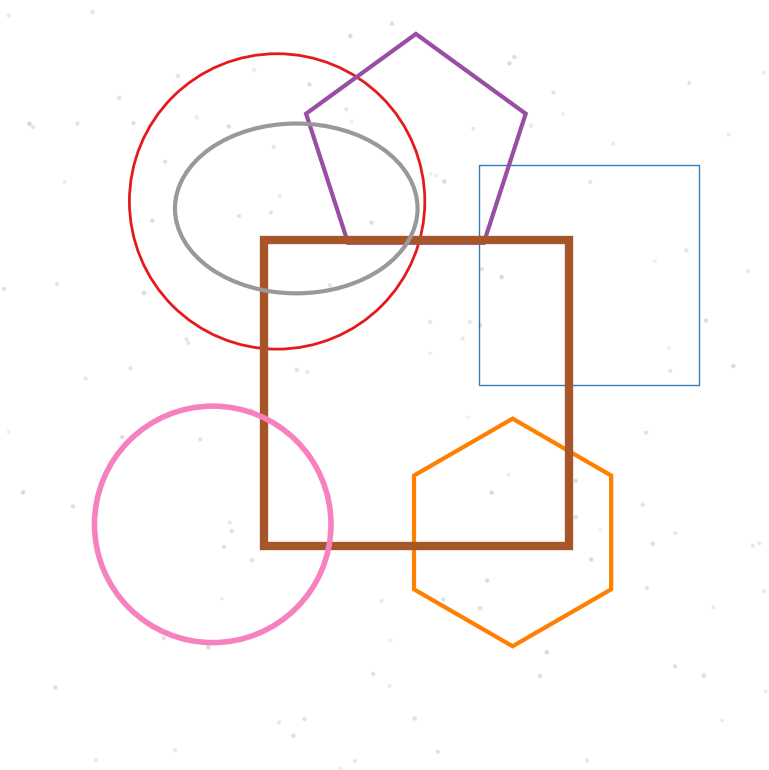[{"shape": "circle", "thickness": 1, "radius": 0.96, "center": [0.36, 0.738]}, {"shape": "square", "thickness": 0.5, "radius": 0.71, "center": [0.765, 0.642]}, {"shape": "pentagon", "thickness": 1.5, "radius": 0.75, "center": [0.54, 0.806]}, {"shape": "hexagon", "thickness": 1.5, "radius": 0.74, "center": [0.666, 0.309]}, {"shape": "square", "thickness": 3, "radius": 0.99, "center": [0.541, 0.49]}, {"shape": "circle", "thickness": 2, "radius": 0.77, "center": [0.276, 0.319]}, {"shape": "oval", "thickness": 1.5, "radius": 0.79, "center": [0.385, 0.729]}]